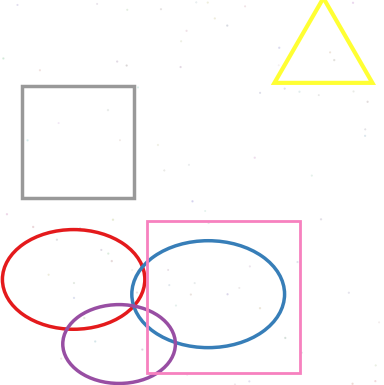[{"shape": "oval", "thickness": 2.5, "radius": 0.92, "center": [0.191, 0.274]}, {"shape": "oval", "thickness": 2.5, "radius": 0.99, "center": [0.541, 0.236]}, {"shape": "oval", "thickness": 2.5, "radius": 0.73, "center": [0.309, 0.106]}, {"shape": "triangle", "thickness": 3, "radius": 0.73, "center": [0.84, 0.858]}, {"shape": "square", "thickness": 2, "radius": 0.99, "center": [0.58, 0.229]}, {"shape": "square", "thickness": 2.5, "radius": 0.73, "center": [0.203, 0.632]}]